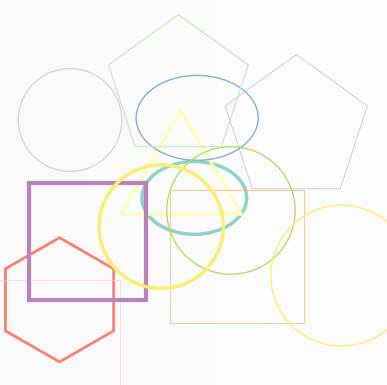[{"shape": "oval", "thickness": 2.5, "radius": 0.68, "center": [0.501, 0.486]}, {"shape": "triangle", "thickness": 2, "radius": 0.9, "center": [0.467, 0.533]}, {"shape": "pentagon", "thickness": 0.5, "radius": 0.96, "center": [0.765, 0.665]}, {"shape": "hexagon", "thickness": 2, "radius": 0.81, "center": [0.154, 0.221]}, {"shape": "oval", "thickness": 1, "radius": 0.79, "center": [0.509, 0.694]}, {"shape": "square", "thickness": 0.5, "radius": 0.86, "center": [0.612, 0.333]}, {"shape": "circle", "thickness": 1, "radius": 0.83, "center": [0.596, 0.453]}, {"shape": "square", "thickness": 0.5, "radius": 0.8, "center": [0.15, 0.115]}, {"shape": "circle", "thickness": 1, "radius": 0.67, "center": [0.181, 0.688]}, {"shape": "square", "thickness": 3, "radius": 0.76, "center": [0.226, 0.373]}, {"shape": "pentagon", "thickness": 1, "radius": 0.95, "center": [0.46, 0.773]}, {"shape": "circle", "thickness": 2.5, "radius": 0.8, "center": [0.416, 0.411]}, {"shape": "circle", "thickness": 1, "radius": 0.91, "center": [0.882, 0.284]}]